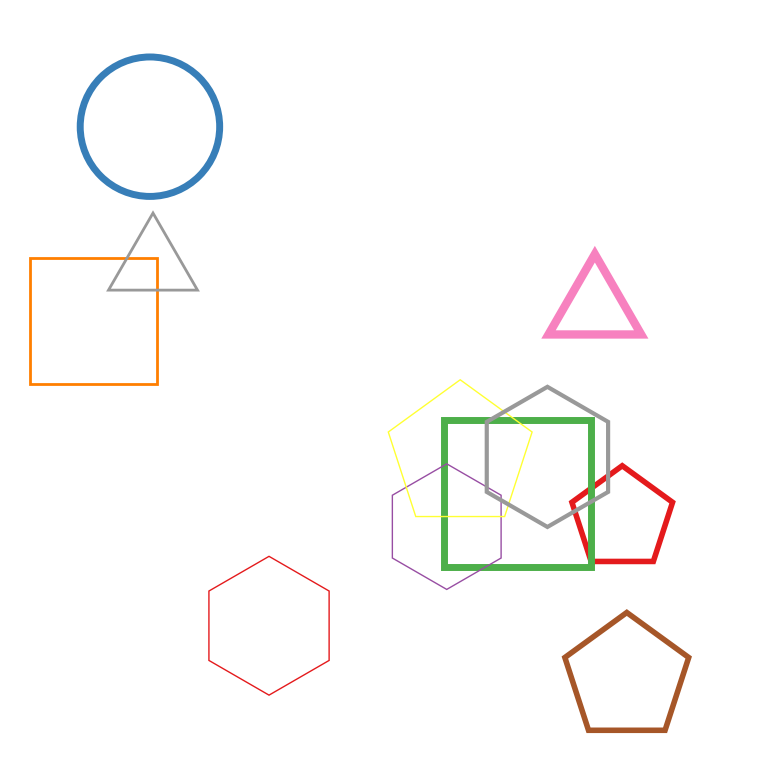[{"shape": "pentagon", "thickness": 2, "radius": 0.34, "center": [0.808, 0.326]}, {"shape": "hexagon", "thickness": 0.5, "radius": 0.45, "center": [0.349, 0.187]}, {"shape": "circle", "thickness": 2.5, "radius": 0.45, "center": [0.195, 0.835]}, {"shape": "square", "thickness": 2.5, "radius": 0.48, "center": [0.672, 0.359]}, {"shape": "hexagon", "thickness": 0.5, "radius": 0.41, "center": [0.58, 0.316]}, {"shape": "square", "thickness": 1, "radius": 0.41, "center": [0.121, 0.583]}, {"shape": "pentagon", "thickness": 0.5, "radius": 0.49, "center": [0.598, 0.409]}, {"shape": "pentagon", "thickness": 2, "radius": 0.42, "center": [0.814, 0.12]}, {"shape": "triangle", "thickness": 3, "radius": 0.35, "center": [0.773, 0.6]}, {"shape": "triangle", "thickness": 1, "radius": 0.33, "center": [0.199, 0.657]}, {"shape": "hexagon", "thickness": 1.5, "radius": 0.45, "center": [0.711, 0.407]}]